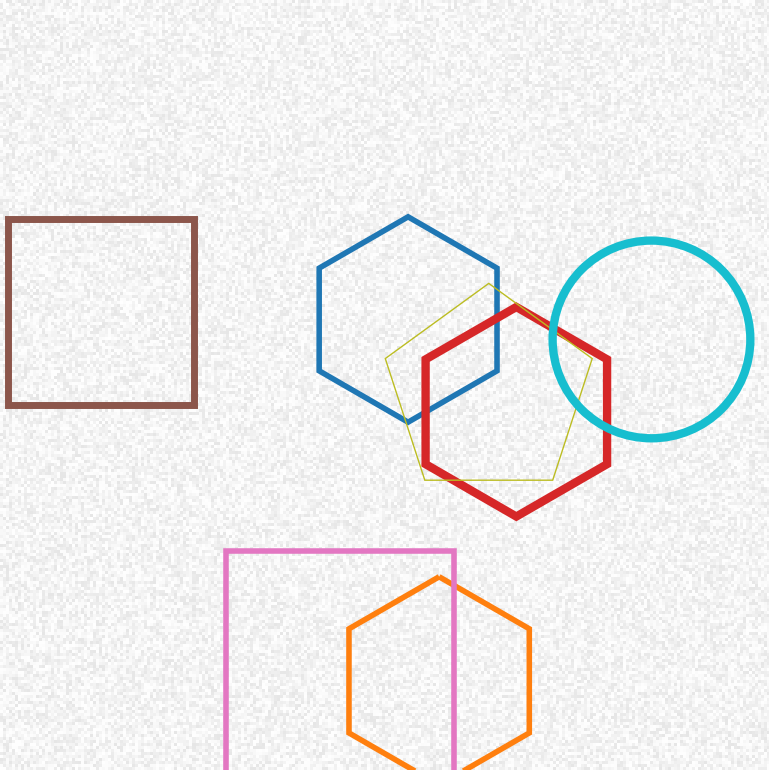[{"shape": "hexagon", "thickness": 2, "radius": 0.67, "center": [0.53, 0.585]}, {"shape": "hexagon", "thickness": 2, "radius": 0.68, "center": [0.57, 0.116]}, {"shape": "hexagon", "thickness": 3, "radius": 0.68, "center": [0.671, 0.465]}, {"shape": "square", "thickness": 2.5, "radius": 0.6, "center": [0.131, 0.595]}, {"shape": "square", "thickness": 2, "radius": 0.74, "center": [0.441, 0.137]}, {"shape": "pentagon", "thickness": 0.5, "radius": 0.71, "center": [0.635, 0.491]}, {"shape": "circle", "thickness": 3, "radius": 0.64, "center": [0.846, 0.559]}]